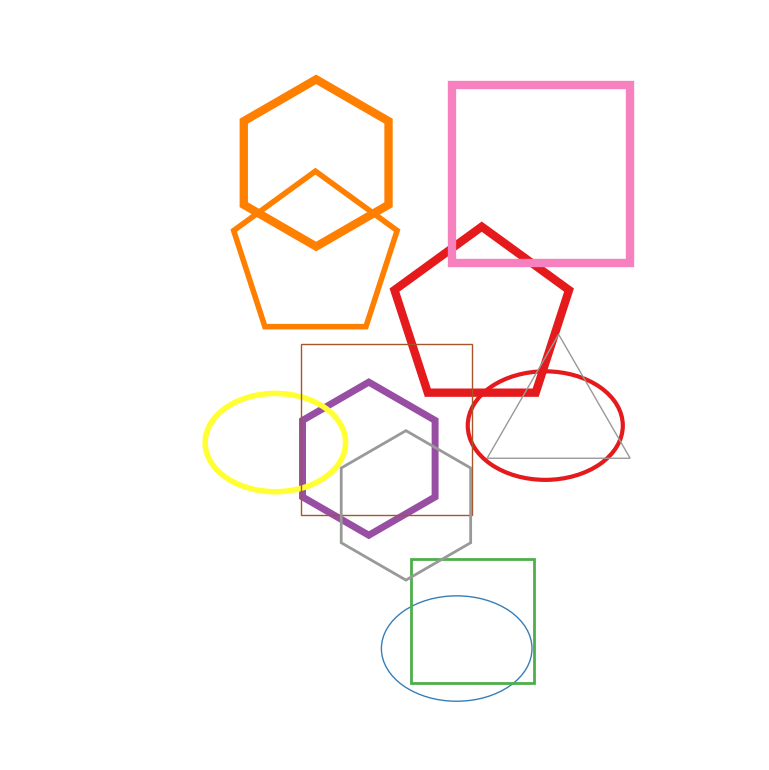[{"shape": "pentagon", "thickness": 3, "radius": 0.6, "center": [0.626, 0.586]}, {"shape": "oval", "thickness": 1.5, "radius": 0.5, "center": [0.708, 0.447]}, {"shape": "oval", "thickness": 0.5, "radius": 0.49, "center": [0.593, 0.158]}, {"shape": "square", "thickness": 1, "radius": 0.4, "center": [0.614, 0.194]}, {"shape": "hexagon", "thickness": 2.5, "radius": 0.5, "center": [0.479, 0.404]}, {"shape": "hexagon", "thickness": 3, "radius": 0.54, "center": [0.411, 0.788]}, {"shape": "pentagon", "thickness": 2, "radius": 0.56, "center": [0.41, 0.666]}, {"shape": "oval", "thickness": 2, "radius": 0.46, "center": [0.358, 0.425]}, {"shape": "square", "thickness": 0.5, "radius": 0.56, "center": [0.502, 0.442]}, {"shape": "square", "thickness": 3, "radius": 0.58, "center": [0.703, 0.774]}, {"shape": "triangle", "thickness": 0.5, "radius": 0.54, "center": [0.725, 0.458]}, {"shape": "hexagon", "thickness": 1, "radius": 0.49, "center": [0.527, 0.344]}]